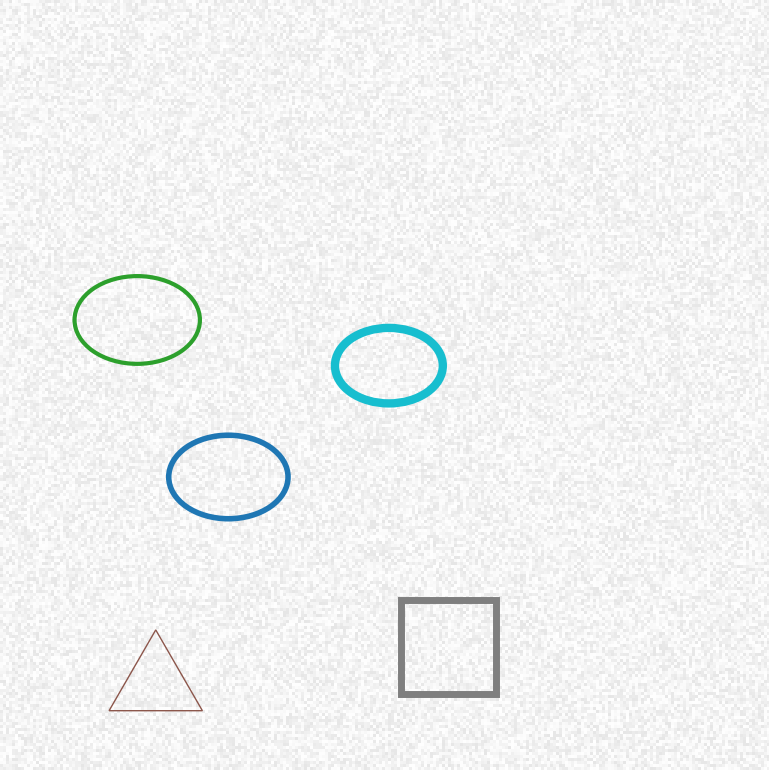[{"shape": "oval", "thickness": 2, "radius": 0.39, "center": [0.297, 0.381]}, {"shape": "oval", "thickness": 1.5, "radius": 0.41, "center": [0.178, 0.584]}, {"shape": "triangle", "thickness": 0.5, "radius": 0.35, "center": [0.202, 0.112]}, {"shape": "square", "thickness": 2.5, "radius": 0.31, "center": [0.583, 0.16]}, {"shape": "oval", "thickness": 3, "radius": 0.35, "center": [0.505, 0.525]}]